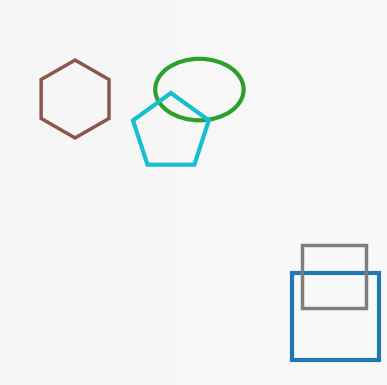[{"shape": "square", "thickness": 3, "radius": 0.56, "center": [0.866, 0.177]}, {"shape": "oval", "thickness": 3, "radius": 0.57, "center": [0.515, 0.767]}, {"shape": "hexagon", "thickness": 2.5, "radius": 0.51, "center": [0.194, 0.743]}, {"shape": "square", "thickness": 2.5, "radius": 0.41, "center": [0.862, 0.282]}, {"shape": "pentagon", "thickness": 3, "radius": 0.51, "center": [0.441, 0.655]}]